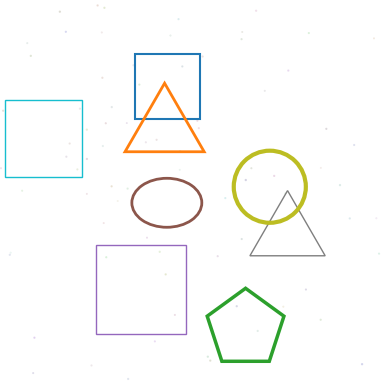[{"shape": "square", "thickness": 1.5, "radius": 0.42, "center": [0.435, 0.776]}, {"shape": "triangle", "thickness": 2, "radius": 0.59, "center": [0.428, 0.665]}, {"shape": "pentagon", "thickness": 2.5, "radius": 0.52, "center": [0.638, 0.146]}, {"shape": "square", "thickness": 1, "radius": 0.58, "center": [0.366, 0.248]}, {"shape": "oval", "thickness": 2, "radius": 0.45, "center": [0.433, 0.473]}, {"shape": "triangle", "thickness": 1, "radius": 0.56, "center": [0.747, 0.392]}, {"shape": "circle", "thickness": 3, "radius": 0.47, "center": [0.701, 0.515]}, {"shape": "square", "thickness": 1, "radius": 0.5, "center": [0.114, 0.64]}]